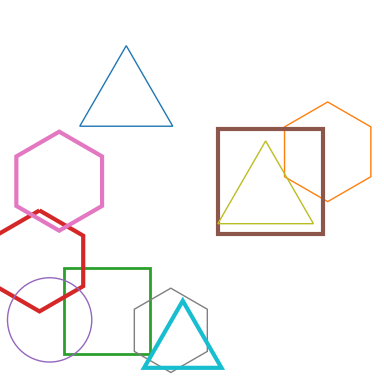[{"shape": "triangle", "thickness": 1, "radius": 0.7, "center": [0.328, 0.742]}, {"shape": "hexagon", "thickness": 1, "radius": 0.65, "center": [0.851, 0.606]}, {"shape": "square", "thickness": 2, "radius": 0.56, "center": [0.278, 0.193]}, {"shape": "hexagon", "thickness": 3, "radius": 0.66, "center": [0.103, 0.322]}, {"shape": "circle", "thickness": 1, "radius": 0.55, "center": [0.129, 0.169]}, {"shape": "square", "thickness": 3, "radius": 0.68, "center": [0.703, 0.529]}, {"shape": "hexagon", "thickness": 3, "radius": 0.64, "center": [0.154, 0.529]}, {"shape": "hexagon", "thickness": 1, "radius": 0.55, "center": [0.444, 0.142]}, {"shape": "triangle", "thickness": 1, "radius": 0.72, "center": [0.69, 0.491]}, {"shape": "triangle", "thickness": 3, "radius": 0.58, "center": [0.475, 0.103]}]